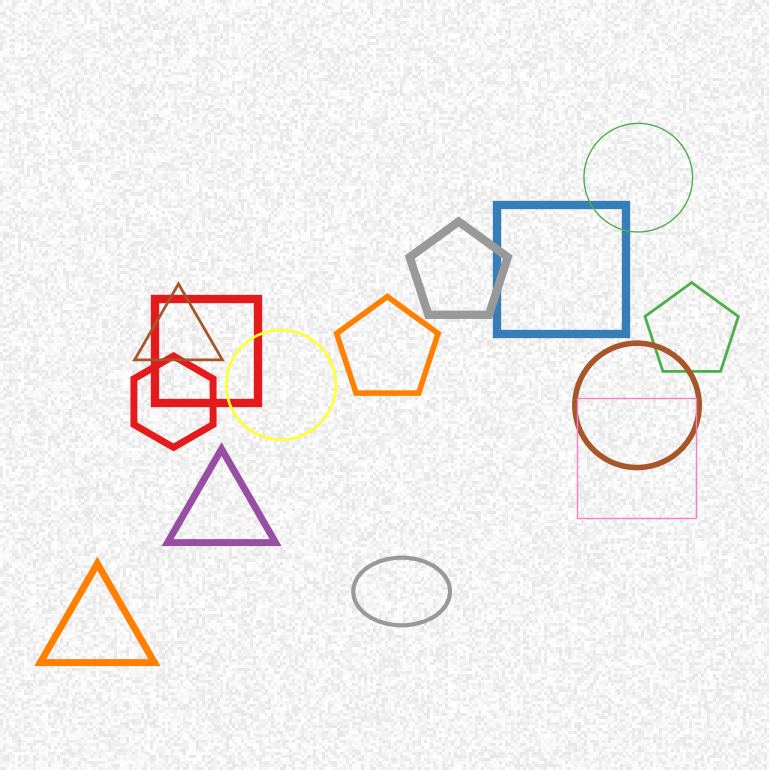[{"shape": "square", "thickness": 3, "radius": 0.34, "center": [0.269, 0.544]}, {"shape": "hexagon", "thickness": 2.5, "radius": 0.3, "center": [0.225, 0.478]}, {"shape": "square", "thickness": 3, "radius": 0.42, "center": [0.729, 0.65]}, {"shape": "pentagon", "thickness": 1, "radius": 0.32, "center": [0.898, 0.569]}, {"shape": "circle", "thickness": 0.5, "radius": 0.35, "center": [0.829, 0.769]}, {"shape": "triangle", "thickness": 2.5, "radius": 0.41, "center": [0.288, 0.336]}, {"shape": "pentagon", "thickness": 2, "radius": 0.35, "center": [0.503, 0.546]}, {"shape": "triangle", "thickness": 2.5, "radius": 0.43, "center": [0.126, 0.182]}, {"shape": "circle", "thickness": 1, "radius": 0.36, "center": [0.365, 0.5]}, {"shape": "triangle", "thickness": 1, "radius": 0.33, "center": [0.232, 0.566]}, {"shape": "circle", "thickness": 2, "radius": 0.4, "center": [0.827, 0.474]}, {"shape": "square", "thickness": 0.5, "radius": 0.39, "center": [0.827, 0.405]}, {"shape": "oval", "thickness": 1.5, "radius": 0.31, "center": [0.522, 0.232]}, {"shape": "pentagon", "thickness": 3, "radius": 0.33, "center": [0.596, 0.645]}]